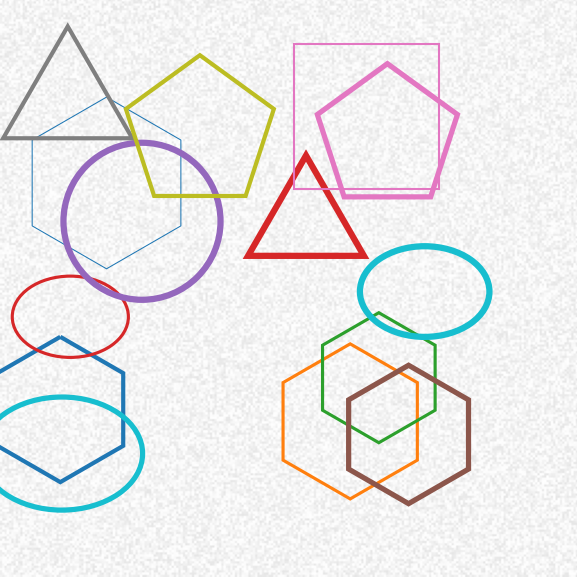[{"shape": "hexagon", "thickness": 0.5, "radius": 0.74, "center": [0.184, 0.682]}, {"shape": "hexagon", "thickness": 2, "radius": 0.63, "center": [0.104, 0.29]}, {"shape": "hexagon", "thickness": 1.5, "radius": 0.67, "center": [0.606, 0.269]}, {"shape": "hexagon", "thickness": 1.5, "radius": 0.56, "center": [0.656, 0.345]}, {"shape": "triangle", "thickness": 3, "radius": 0.58, "center": [0.53, 0.614]}, {"shape": "oval", "thickness": 1.5, "radius": 0.5, "center": [0.122, 0.451]}, {"shape": "circle", "thickness": 3, "radius": 0.68, "center": [0.246, 0.616]}, {"shape": "hexagon", "thickness": 2.5, "radius": 0.6, "center": [0.707, 0.247]}, {"shape": "pentagon", "thickness": 2.5, "radius": 0.64, "center": [0.671, 0.761]}, {"shape": "square", "thickness": 1, "radius": 0.63, "center": [0.634, 0.798]}, {"shape": "triangle", "thickness": 2, "radius": 0.65, "center": [0.117, 0.824]}, {"shape": "pentagon", "thickness": 2, "radius": 0.67, "center": [0.346, 0.769]}, {"shape": "oval", "thickness": 2.5, "radius": 0.7, "center": [0.107, 0.214]}, {"shape": "oval", "thickness": 3, "radius": 0.56, "center": [0.735, 0.494]}]